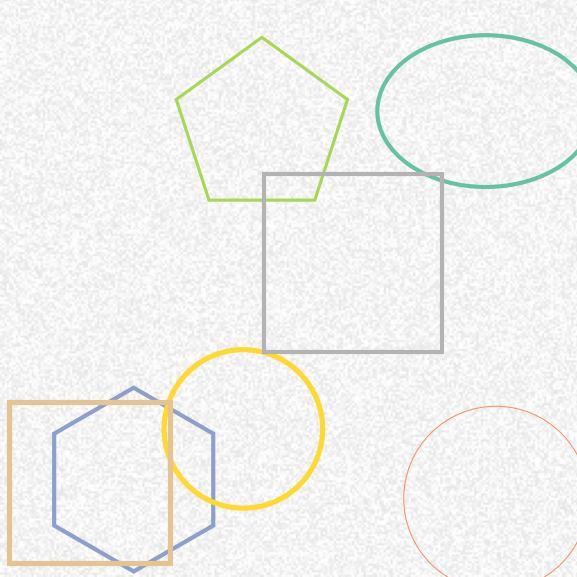[{"shape": "oval", "thickness": 2, "radius": 0.94, "center": [0.841, 0.807]}, {"shape": "circle", "thickness": 0.5, "radius": 0.8, "center": [0.859, 0.136]}, {"shape": "hexagon", "thickness": 2, "radius": 0.8, "center": [0.232, 0.169]}, {"shape": "pentagon", "thickness": 1.5, "radius": 0.78, "center": [0.453, 0.779]}, {"shape": "circle", "thickness": 2.5, "radius": 0.69, "center": [0.421, 0.256]}, {"shape": "square", "thickness": 2.5, "radius": 0.7, "center": [0.155, 0.163]}, {"shape": "square", "thickness": 2, "radius": 0.77, "center": [0.611, 0.544]}]